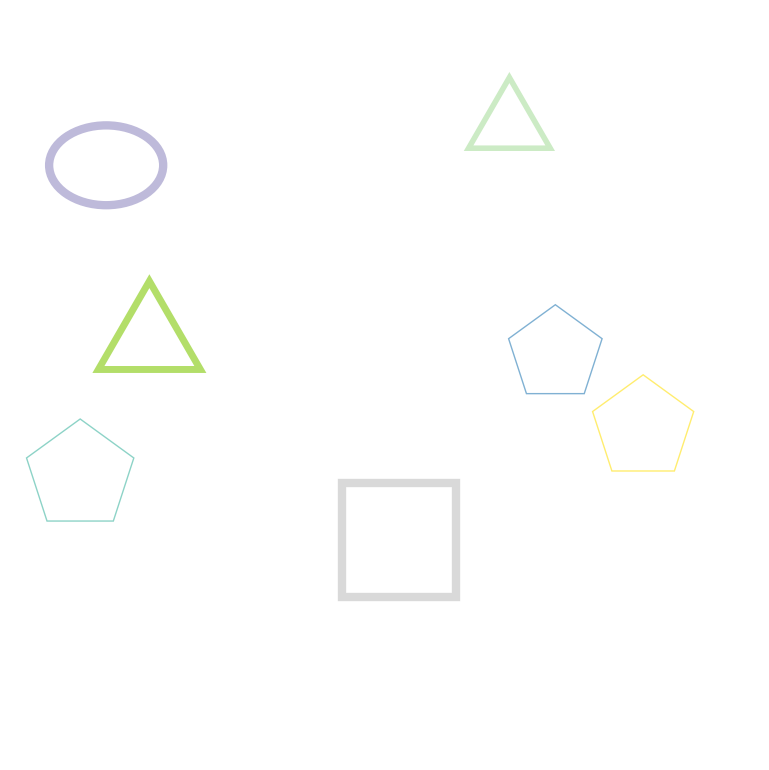[{"shape": "pentagon", "thickness": 0.5, "radius": 0.37, "center": [0.104, 0.383]}, {"shape": "oval", "thickness": 3, "radius": 0.37, "center": [0.138, 0.785]}, {"shape": "pentagon", "thickness": 0.5, "radius": 0.32, "center": [0.721, 0.54]}, {"shape": "triangle", "thickness": 2.5, "radius": 0.38, "center": [0.194, 0.558]}, {"shape": "square", "thickness": 3, "radius": 0.37, "center": [0.518, 0.299]}, {"shape": "triangle", "thickness": 2, "radius": 0.31, "center": [0.662, 0.838]}, {"shape": "pentagon", "thickness": 0.5, "radius": 0.35, "center": [0.835, 0.444]}]